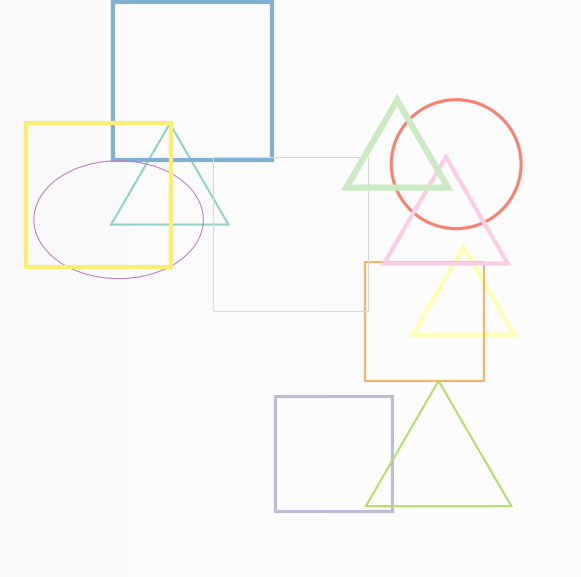[{"shape": "triangle", "thickness": 1, "radius": 0.58, "center": [0.292, 0.669]}, {"shape": "triangle", "thickness": 2, "radius": 0.5, "center": [0.798, 0.47]}, {"shape": "square", "thickness": 1.5, "radius": 0.5, "center": [0.574, 0.214]}, {"shape": "circle", "thickness": 1.5, "radius": 0.56, "center": [0.785, 0.715]}, {"shape": "square", "thickness": 2, "radius": 0.69, "center": [0.332, 0.859]}, {"shape": "square", "thickness": 1, "radius": 0.51, "center": [0.73, 0.442]}, {"shape": "triangle", "thickness": 1, "radius": 0.72, "center": [0.755, 0.195]}, {"shape": "triangle", "thickness": 2, "radius": 0.61, "center": [0.767, 0.604]}, {"shape": "square", "thickness": 0.5, "radius": 0.67, "center": [0.499, 0.594]}, {"shape": "oval", "thickness": 0.5, "radius": 0.73, "center": [0.204, 0.619]}, {"shape": "triangle", "thickness": 3, "radius": 0.51, "center": [0.683, 0.725]}, {"shape": "square", "thickness": 2, "radius": 0.63, "center": [0.17, 0.661]}]